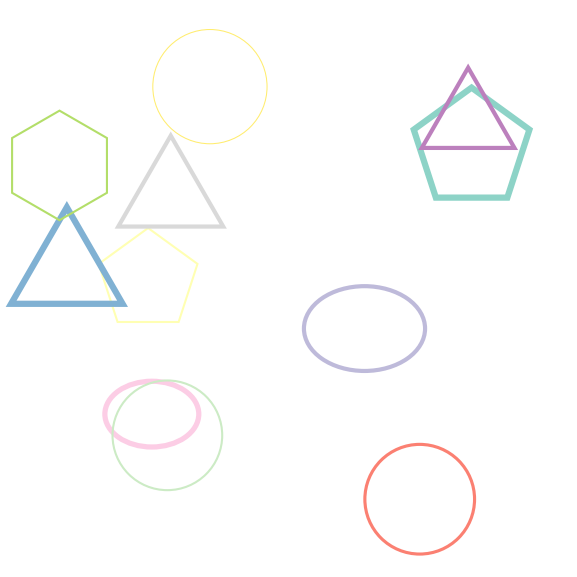[{"shape": "pentagon", "thickness": 3, "radius": 0.53, "center": [0.817, 0.742]}, {"shape": "pentagon", "thickness": 1, "radius": 0.45, "center": [0.256, 0.514]}, {"shape": "oval", "thickness": 2, "radius": 0.52, "center": [0.631, 0.43]}, {"shape": "circle", "thickness": 1.5, "radius": 0.47, "center": [0.727, 0.135]}, {"shape": "triangle", "thickness": 3, "radius": 0.56, "center": [0.116, 0.529]}, {"shape": "hexagon", "thickness": 1, "radius": 0.47, "center": [0.103, 0.713]}, {"shape": "oval", "thickness": 2.5, "radius": 0.41, "center": [0.263, 0.282]}, {"shape": "triangle", "thickness": 2, "radius": 0.52, "center": [0.296, 0.659]}, {"shape": "triangle", "thickness": 2, "radius": 0.46, "center": [0.811, 0.789]}, {"shape": "circle", "thickness": 1, "radius": 0.47, "center": [0.29, 0.245]}, {"shape": "circle", "thickness": 0.5, "radius": 0.49, "center": [0.364, 0.849]}]